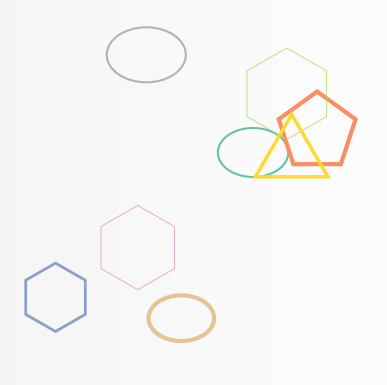[{"shape": "oval", "thickness": 1.5, "radius": 0.45, "center": [0.653, 0.604]}, {"shape": "pentagon", "thickness": 3, "radius": 0.52, "center": [0.818, 0.658]}, {"shape": "hexagon", "thickness": 2, "radius": 0.44, "center": [0.143, 0.228]}, {"shape": "hexagon", "thickness": 0.5, "radius": 0.55, "center": [0.355, 0.357]}, {"shape": "hexagon", "thickness": 0.5, "radius": 0.59, "center": [0.74, 0.757]}, {"shape": "triangle", "thickness": 2.5, "radius": 0.54, "center": [0.753, 0.595]}, {"shape": "oval", "thickness": 3, "radius": 0.42, "center": [0.468, 0.174]}, {"shape": "oval", "thickness": 1.5, "radius": 0.51, "center": [0.378, 0.858]}]